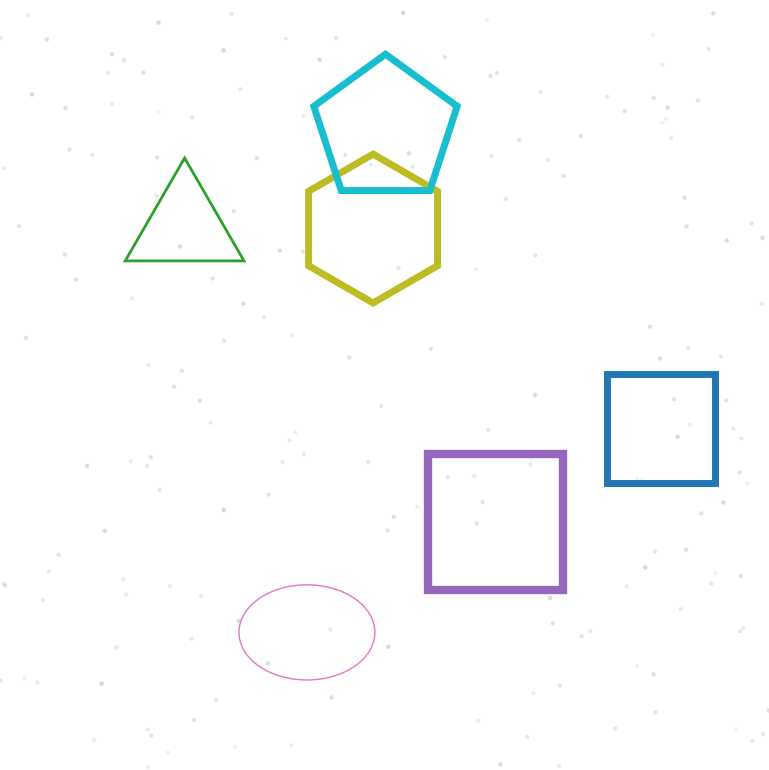[{"shape": "square", "thickness": 2.5, "radius": 0.35, "center": [0.858, 0.443]}, {"shape": "triangle", "thickness": 1, "radius": 0.45, "center": [0.24, 0.706]}, {"shape": "square", "thickness": 3, "radius": 0.44, "center": [0.643, 0.322]}, {"shape": "oval", "thickness": 0.5, "radius": 0.44, "center": [0.399, 0.179]}, {"shape": "hexagon", "thickness": 2.5, "radius": 0.48, "center": [0.485, 0.703]}, {"shape": "pentagon", "thickness": 2.5, "radius": 0.49, "center": [0.501, 0.832]}]